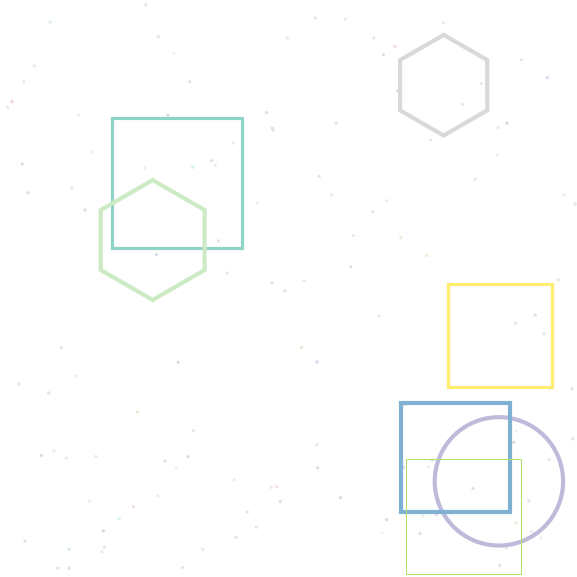[{"shape": "square", "thickness": 1.5, "radius": 0.56, "center": [0.306, 0.682]}, {"shape": "circle", "thickness": 2, "radius": 0.56, "center": [0.864, 0.166]}, {"shape": "square", "thickness": 2, "radius": 0.47, "center": [0.789, 0.207]}, {"shape": "square", "thickness": 0.5, "radius": 0.5, "center": [0.803, 0.104]}, {"shape": "hexagon", "thickness": 2, "radius": 0.44, "center": [0.768, 0.852]}, {"shape": "hexagon", "thickness": 2, "radius": 0.52, "center": [0.264, 0.583]}, {"shape": "square", "thickness": 1.5, "radius": 0.45, "center": [0.865, 0.418]}]